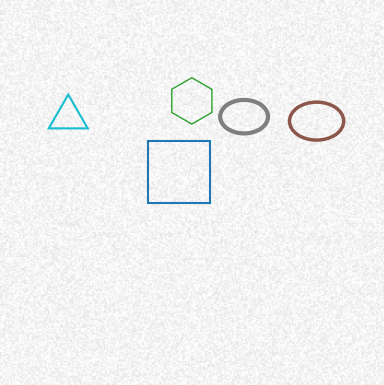[{"shape": "square", "thickness": 1.5, "radius": 0.4, "center": [0.465, 0.553]}, {"shape": "hexagon", "thickness": 1, "radius": 0.3, "center": [0.498, 0.738]}, {"shape": "oval", "thickness": 2.5, "radius": 0.35, "center": [0.822, 0.685]}, {"shape": "oval", "thickness": 3, "radius": 0.31, "center": [0.634, 0.697]}, {"shape": "triangle", "thickness": 1.5, "radius": 0.29, "center": [0.177, 0.696]}]